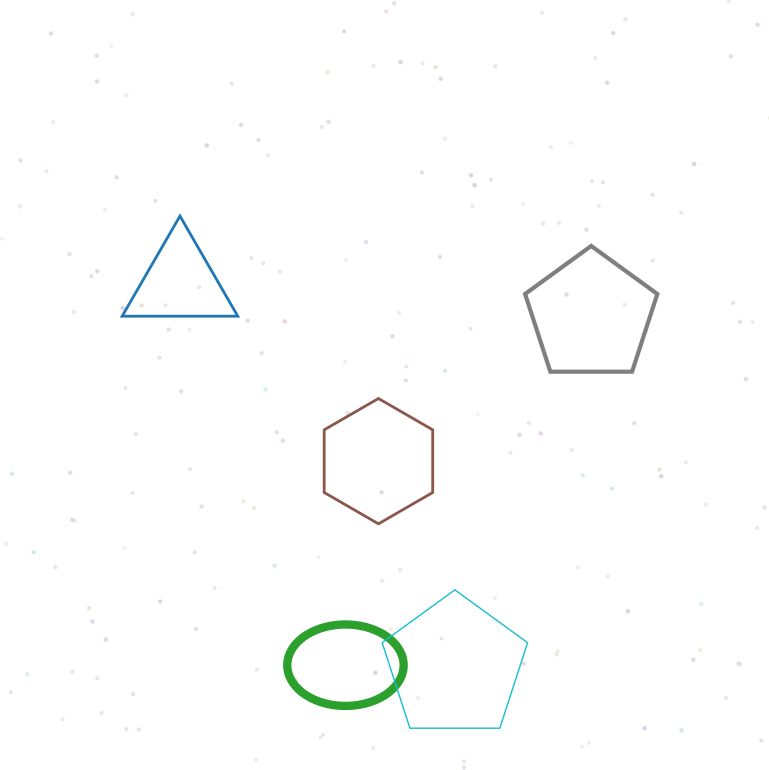[{"shape": "triangle", "thickness": 1, "radius": 0.43, "center": [0.234, 0.633]}, {"shape": "oval", "thickness": 3, "radius": 0.38, "center": [0.449, 0.136]}, {"shape": "hexagon", "thickness": 1, "radius": 0.41, "center": [0.491, 0.401]}, {"shape": "pentagon", "thickness": 1.5, "radius": 0.45, "center": [0.768, 0.59]}, {"shape": "pentagon", "thickness": 0.5, "radius": 0.5, "center": [0.591, 0.135]}]